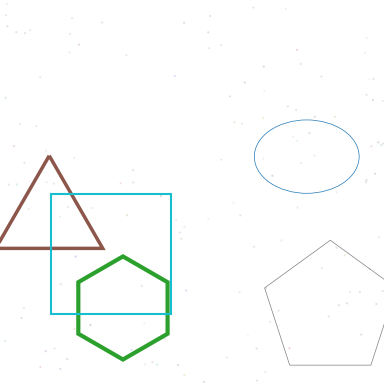[{"shape": "oval", "thickness": 0.5, "radius": 0.68, "center": [0.797, 0.593]}, {"shape": "hexagon", "thickness": 3, "radius": 0.67, "center": [0.319, 0.2]}, {"shape": "triangle", "thickness": 2.5, "radius": 0.8, "center": [0.128, 0.435]}, {"shape": "pentagon", "thickness": 0.5, "radius": 0.9, "center": [0.858, 0.197]}, {"shape": "square", "thickness": 1.5, "radius": 0.78, "center": [0.289, 0.341]}]